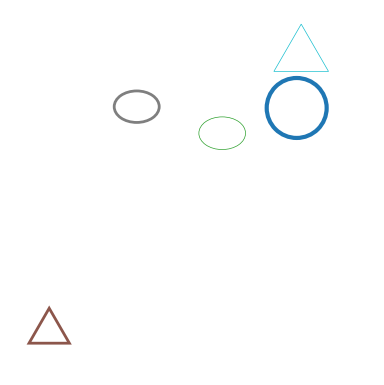[{"shape": "circle", "thickness": 3, "radius": 0.39, "center": [0.771, 0.72]}, {"shape": "oval", "thickness": 0.5, "radius": 0.3, "center": [0.577, 0.654]}, {"shape": "triangle", "thickness": 2, "radius": 0.3, "center": [0.128, 0.139]}, {"shape": "oval", "thickness": 2, "radius": 0.29, "center": [0.355, 0.723]}, {"shape": "triangle", "thickness": 0.5, "radius": 0.41, "center": [0.782, 0.855]}]